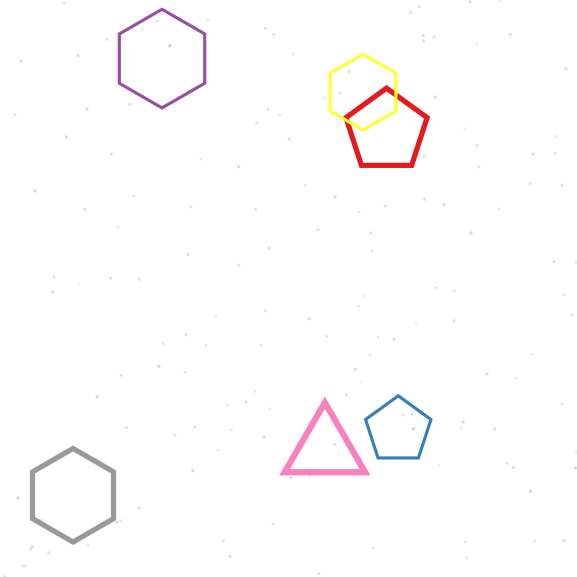[{"shape": "pentagon", "thickness": 2.5, "radius": 0.37, "center": [0.669, 0.773]}, {"shape": "pentagon", "thickness": 1.5, "radius": 0.3, "center": [0.69, 0.254]}, {"shape": "hexagon", "thickness": 1.5, "radius": 0.43, "center": [0.281, 0.898]}, {"shape": "hexagon", "thickness": 1.5, "radius": 0.33, "center": [0.629, 0.84]}, {"shape": "triangle", "thickness": 3, "radius": 0.4, "center": [0.563, 0.222]}, {"shape": "hexagon", "thickness": 2.5, "radius": 0.4, "center": [0.126, 0.142]}]